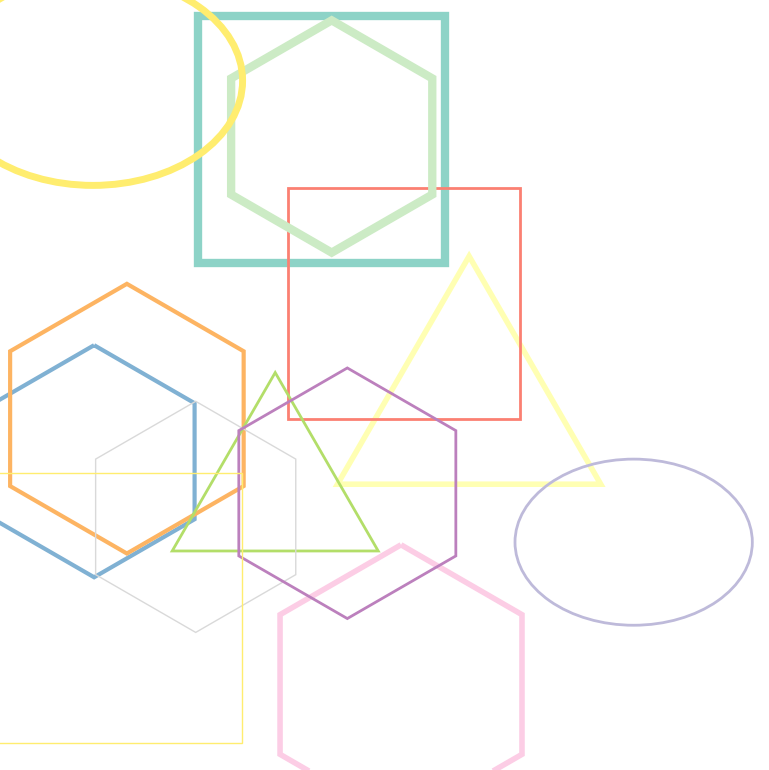[{"shape": "square", "thickness": 3, "radius": 0.8, "center": [0.417, 0.818]}, {"shape": "triangle", "thickness": 2, "radius": 0.99, "center": [0.609, 0.47]}, {"shape": "oval", "thickness": 1, "radius": 0.77, "center": [0.823, 0.296]}, {"shape": "square", "thickness": 1, "radius": 0.75, "center": [0.525, 0.606]}, {"shape": "hexagon", "thickness": 1.5, "radius": 0.75, "center": [0.122, 0.401]}, {"shape": "hexagon", "thickness": 1.5, "radius": 0.88, "center": [0.165, 0.456]}, {"shape": "triangle", "thickness": 1, "radius": 0.77, "center": [0.357, 0.362]}, {"shape": "hexagon", "thickness": 2, "radius": 0.91, "center": [0.521, 0.111]}, {"shape": "hexagon", "thickness": 0.5, "radius": 0.75, "center": [0.254, 0.329]}, {"shape": "hexagon", "thickness": 1, "radius": 0.81, "center": [0.451, 0.359]}, {"shape": "hexagon", "thickness": 3, "radius": 0.75, "center": [0.431, 0.823]}, {"shape": "oval", "thickness": 2.5, "radius": 0.97, "center": [0.121, 0.895]}, {"shape": "square", "thickness": 0.5, "radius": 0.88, "center": [0.138, 0.21]}]